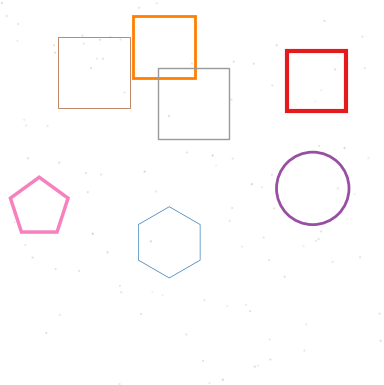[{"shape": "square", "thickness": 3, "radius": 0.38, "center": [0.821, 0.79]}, {"shape": "hexagon", "thickness": 0.5, "radius": 0.46, "center": [0.44, 0.371]}, {"shape": "circle", "thickness": 2, "radius": 0.47, "center": [0.812, 0.511]}, {"shape": "square", "thickness": 2, "radius": 0.4, "center": [0.425, 0.879]}, {"shape": "square", "thickness": 0.5, "radius": 0.47, "center": [0.245, 0.811]}, {"shape": "pentagon", "thickness": 2.5, "radius": 0.39, "center": [0.102, 0.461]}, {"shape": "square", "thickness": 1, "radius": 0.46, "center": [0.502, 0.732]}]